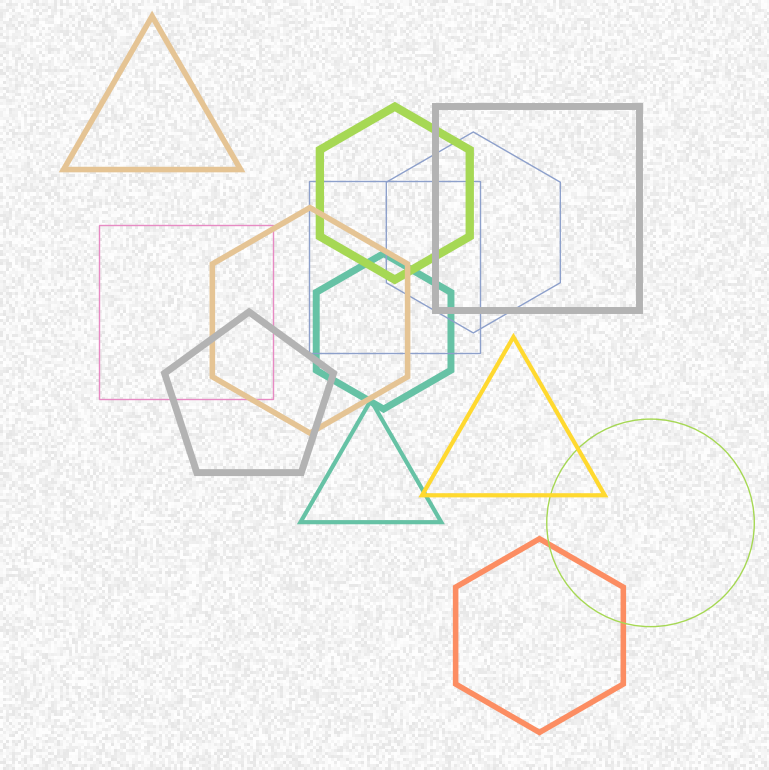[{"shape": "hexagon", "thickness": 2.5, "radius": 0.51, "center": [0.498, 0.57]}, {"shape": "triangle", "thickness": 1.5, "radius": 0.53, "center": [0.482, 0.375]}, {"shape": "hexagon", "thickness": 2, "radius": 0.63, "center": [0.701, 0.175]}, {"shape": "hexagon", "thickness": 0.5, "radius": 0.65, "center": [0.615, 0.698]}, {"shape": "square", "thickness": 0.5, "radius": 0.56, "center": [0.512, 0.653]}, {"shape": "square", "thickness": 0.5, "radius": 0.56, "center": [0.241, 0.595]}, {"shape": "circle", "thickness": 0.5, "radius": 0.67, "center": [0.845, 0.321]}, {"shape": "hexagon", "thickness": 3, "radius": 0.56, "center": [0.513, 0.749]}, {"shape": "triangle", "thickness": 1.5, "radius": 0.69, "center": [0.667, 0.425]}, {"shape": "triangle", "thickness": 2, "radius": 0.66, "center": [0.198, 0.846]}, {"shape": "hexagon", "thickness": 2, "radius": 0.73, "center": [0.403, 0.584]}, {"shape": "square", "thickness": 2.5, "radius": 0.66, "center": [0.698, 0.73]}, {"shape": "pentagon", "thickness": 2.5, "radius": 0.58, "center": [0.323, 0.48]}]